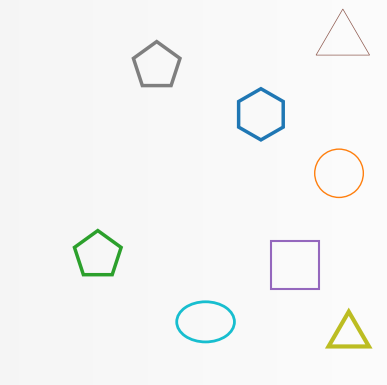[{"shape": "hexagon", "thickness": 2.5, "radius": 0.33, "center": [0.673, 0.703]}, {"shape": "circle", "thickness": 1, "radius": 0.31, "center": [0.875, 0.55]}, {"shape": "pentagon", "thickness": 2.5, "radius": 0.32, "center": [0.252, 0.338]}, {"shape": "square", "thickness": 1.5, "radius": 0.31, "center": [0.761, 0.311]}, {"shape": "triangle", "thickness": 0.5, "radius": 0.4, "center": [0.885, 0.897]}, {"shape": "pentagon", "thickness": 2.5, "radius": 0.32, "center": [0.404, 0.829]}, {"shape": "triangle", "thickness": 3, "radius": 0.3, "center": [0.9, 0.13]}, {"shape": "oval", "thickness": 2, "radius": 0.37, "center": [0.531, 0.164]}]